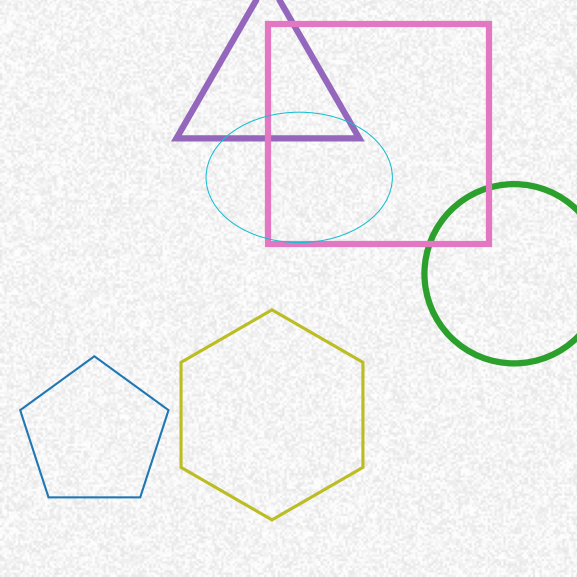[{"shape": "pentagon", "thickness": 1, "radius": 0.68, "center": [0.163, 0.247]}, {"shape": "circle", "thickness": 3, "radius": 0.78, "center": [0.89, 0.525]}, {"shape": "triangle", "thickness": 3, "radius": 0.91, "center": [0.464, 0.851]}, {"shape": "square", "thickness": 3, "radius": 0.95, "center": [0.655, 0.767]}, {"shape": "hexagon", "thickness": 1.5, "radius": 0.91, "center": [0.471, 0.281]}, {"shape": "oval", "thickness": 0.5, "radius": 0.81, "center": [0.518, 0.692]}]